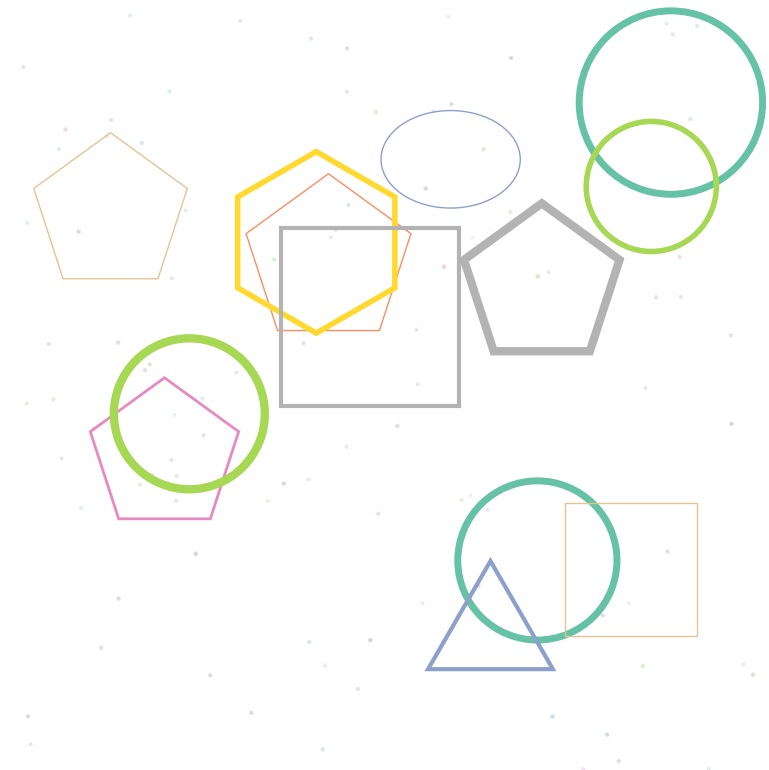[{"shape": "circle", "thickness": 2.5, "radius": 0.52, "center": [0.698, 0.272]}, {"shape": "circle", "thickness": 2.5, "radius": 0.6, "center": [0.871, 0.867]}, {"shape": "pentagon", "thickness": 0.5, "radius": 0.56, "center": [0.427, 0.662]}, {"shape": "triangle", "thickness": 1.5, "radius": 0.47, "center": [0.637, 0.178]}, {"shape": "oval", "thickness": 0.5, "radius": 0.45, "center": [0.585, 0.793]}, {"shape": "pentagon", "thickness": 1, "radius": 0.51, "center": [0.214, 0.408]}, {"shape": "circle", "thickness": 2, "radius": 0.42, "center": [0.846, 0.758]}, {"shape": "circle", "thickness": 3, "radius": 0.49, "center": [0.246, 0.463]}, {"shape": "hexagon", "thickness": 2, "radius": 0.59, "center": [0.411, 0.685]}, {"shape": "square", "thickness": 0.5, "radius": 0.43, "center": [0.82, 0.26]}, {"shape": "pentagon", "thickness": 0.5, "radius": 0.52, "center": [0.144, 0.723]}, {"shape": "square", "thickness": 1.5, "radius": 0.58, "center": [0.481, 0.588]}, {"shape": "pentagon", "thickness": 3, "radius": 0.53, "center": [0.704, 0.63]}]